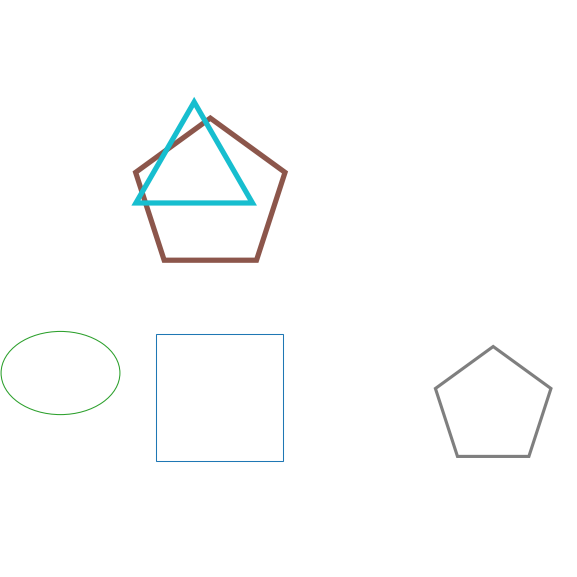[{"shape": "square", "thickness": 0.5, "radius": 0.55, "center": [0.38, 0.311]}, {"shape": "oval", "thickness": 0.5, "radius": 0.51, "center": [0.105, 0.353]}, {"shape": "pentagon", "thickness": 2.5, "radius": 0.68, "center": [0.364, 0.659]}, {"shape": "pentagon", "thickness": 1.5, "radius": 0.53, "center": [0.854, 0.294]}, {"shape": "triangle", "thickness": 2.5, "radius": 0.58, "center": [0.336, 0.706]}]